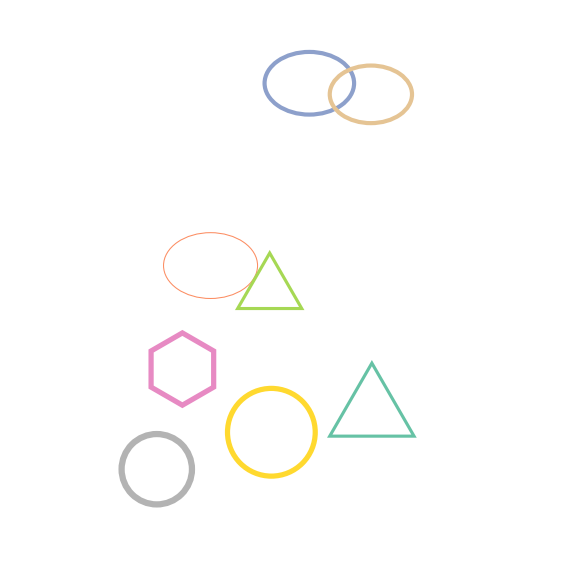[{"shape": "triangle", "thickness": 1.5, "radius": 0.42, "center": [0.644, 0.286]}, {"shape": "oval", "thickness": 0.5, "radius": 0.41, "center": [0.365, 0.539]}, {"shape": "oval", "thickness": 2, "radius": 0.39, "center": [0.536, 0.855]}, {"shape": "hexagon", "thickness": 2.5, "radius": 0.31, "center": [0.316, 0.36]}, {"shape": "triangle", "thickness": 1.5, "radius": 0.32, "center": [0.467, 0.497]}, {"shape": "circle", "thickness": 2.5, "radius": 0.38, "center": [0.47, 0.251]}, {"shape": "oval", "thickness": 2, "radius": 0.36, "center": [0.642, 0.836]}, {"shape": "circle", "thickness": 3, "radius": 0.3, "center": [0.271, 0.187]}]